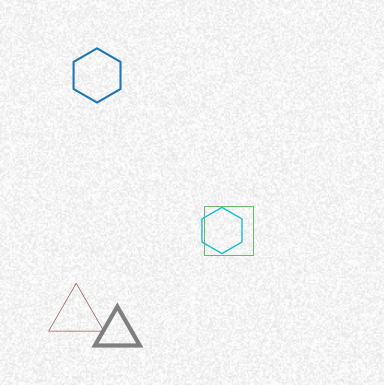[{"shape": "hexagon", "thickness": 1.5, "radius": 0.35, "center": [0.252, 0.804]}, {"shape": "square", "thickness": 0.5, "radius": 0.32, "center": [0.593, 0.401]}, {"shape": "triangle", "thickness": 0.5, "radius": 0.41, "center": [0.198, 0.181]}, {"shape": "triangle", "thickness": 3, "radius": 0.34, "center": [0.305, 0.136]}, {"shape": "hexagon", "thickness": 1, "radius": 0.3, "center": [0.577, 0.401]}]